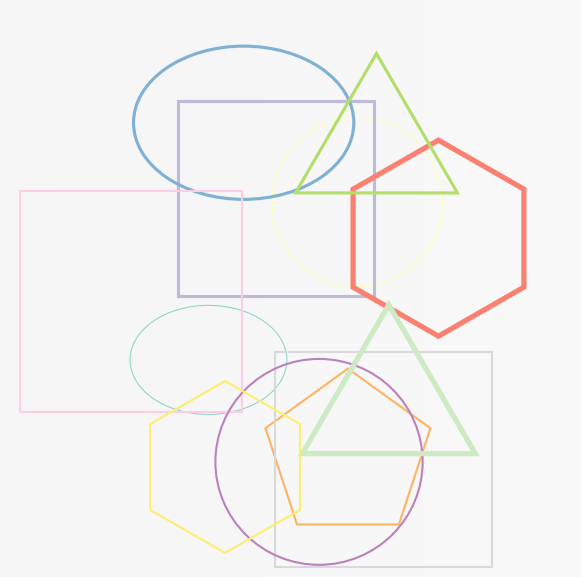[{"shape": "oval", "thickness": 0.5, "radius": 0.67, "center": [0.359, 0.376]}, {"shape": "circle", "thickness": 0.5, "radius": 0.73, "center": [0.615, 0.649]}, {"shape": "square", "thickness": 1.5, "radius": 0.84, "center": [0.475, 0.656]}, {"shape": "hexagon", "thickness": 2.5, "radius": 0.85, "center": [0.754, 0.587]}, {"shape": "oval", "thickness": 1.5, "radius": 0.95, "center": [0.419, 0.787]}, {"shape": "pentagon", "thickness": 1, "radius": 0.75, "center": [0.599, 0.212]}, {"shape": "triangle", "thickness": 1.5, "radius": 0.8, "center": [0.648, 0.746]}, {"shape": "square", "thickness": 1, "radius": 0.96, "center": [0.225, 0.477]}, {"shape": "square", "thickness": 1, "radius": 0.93, "center": [0.66, 0.204]}, {"shape": "circle", "thickness": 1, "radius": 0.89, "center": [0.549, 0.199]}, {"shape": "triangle", "thickness": 2.5, "radius": 0.86, "center": [0.669, 0.3]}, {"shape": "hexagon", "thickness": 1, "radius": 0.74, "center": [0.387, 0.191]}]